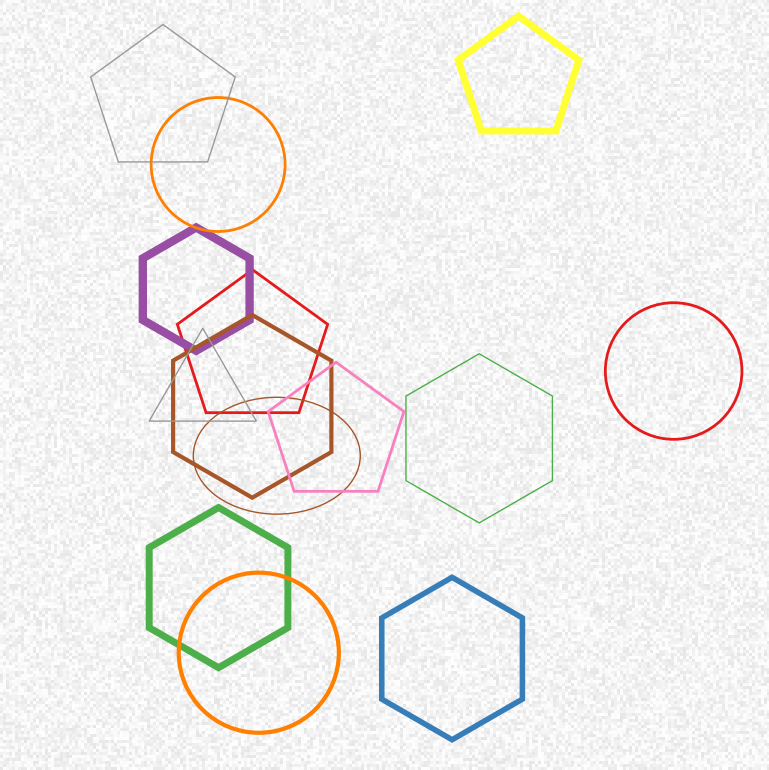[{"shape": "pentagon", "thickness": 1, "radius": 0.51, "center": [0.328, 0.547]}, {"shape": "circle", "thickness": 1, "radius": 0.44, "center": [0.875, 0.518]}, {"shape": "hexagon", "thickness": 2, "radius": 0.53, "center": [0.587, 0.145]}, {"shape": "hexagon", "thickness": 2.5, "radius": 0.52, "center": [0.284, 0.237]}, {"shape": "hexagon", "thickness": 0.5, "radius": 0.55, "center": [0.622, 0.431]}, {"shape": "hexagon", "thickness": 3, "radius": 0.4, "center": [0.255, 0.624]}, {"shape": "circle", "thickness": 1.5, "radius": 0.52, "center": [0.336, 0.152]}, {"shape": "circle", "thickness": 1, "radius": 0.44, "center": [0.283, 0.786]}, {"shape": "pentagon", "thickness": 2.5, "radius": 0.41, "center": [0.673, 0.897]}, {"shape": "oval", "thickness": 0.5, "radius": 0.54, "center": [0.359, 0.408]}, {"shape": "hexagon", "thickness": 1.5, "radius": 0.59, "center": [0.328, 0.472]}, {"shape": "pentagon", "thickness": 1, "radius": 0.46, "center": [0.436, 0.437]}, {"shape": "pentagon", "thickness": 0.5, "radius": 0.49, "center": [0.212, 0.87]}, {"shape": "triangle", "thickness": 0.5, "radius": 0.4, "center": [0.263, 0.493]}]